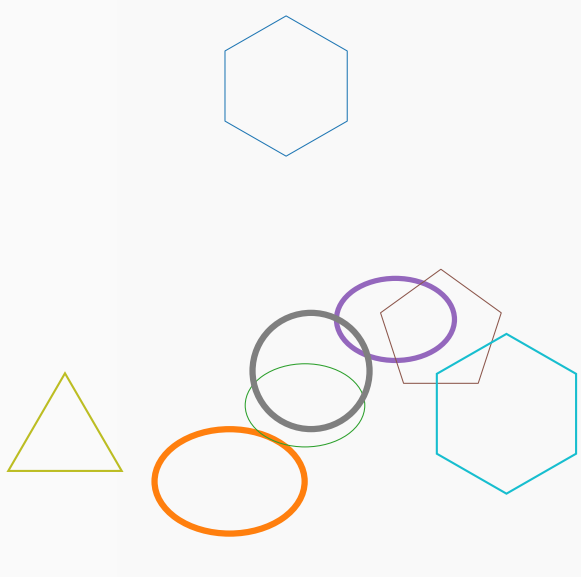[{"shape": "hexagon", "thickness": 0.5, "radius": 0.61, "center": [0.492, 0.85]}, {"shape": "oval", "thickness": 3, "radius": 0.65, "center": [0.395, 0.166]}, {"shape": "oval", "thickness": 0.5, "radius": 0.51, "center": [0.525, 0.297]}, {"shape": "oval", "thickness": 2.5, "radius": 0.51, "center": [0.68, 0.446]}, {"shape": "pentagon", "thickness": 0.5, "radius": 0.55, "center": [0.759, 0.424]}, {"shape": "circle", "thickness": 3, "radius": 0.5, "center": [0.535, 0.357]}, {"shape": "triangle", "thickness": 1, "radius": 0.56, "center": [0.112, 0.24]}, {"shape": "hexagon", "thickness": 1, "radius": 0.69, "center": [0.871, 0.283]}]